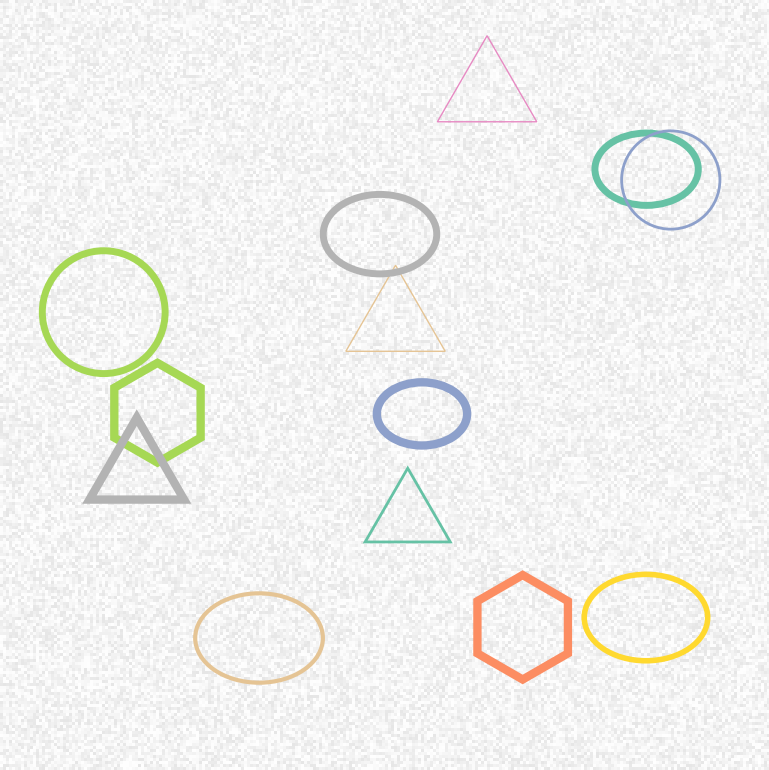[{"shape": "triangle", "thickness": 1, "radius": 0.32, "center": [0.53, 0.328]}, {"shape": "oval", "thickness": 2.5, "radius": 0.34, "center": [0.84, 0.78]}, {"shape": "hexagon", "thickness": 3, "radius": 0.34, "center": [0.679, 0.185]}, {"shape": "circle", "thickness": 1, "radius": 0.32, "center": [0.871, 0.766]}, {"shape": "oval", "thickness": 3, "radius": 0.29, "center": [0.548, 0.462]}, {"shape": "triangle", "thickness": 0.5, "radius": 0.37, "center": [0.633, 0.879]}, {"shape": "circle", "thickness": 2.5, "radius": 0.4, "center": [0.135, 0.595]}, {"shape": "hexagon", "thickness": 3, "radius": 0.32, "center": [0.205, 0.464]}, {"shape": "oval", "thickness": 2, "radius": 0.4, "center": [0.839, 0.198]}, {"shape": "triangle", "thickness": 0.5, "radius": 0.37, "center": [0.514, 0.581]}, {"shape": "oval", "thickness": 1.5, "radius": 0.41, "center": [0.336, 0.171]}, {"shape": "oval", "thickness": 2.5, "radius": 0.37, "center": [0.494, 0.696]}, {"shape": "triangle", "thickness": 3, "radius": 0.35, "center": [0.178, 0.387]}]